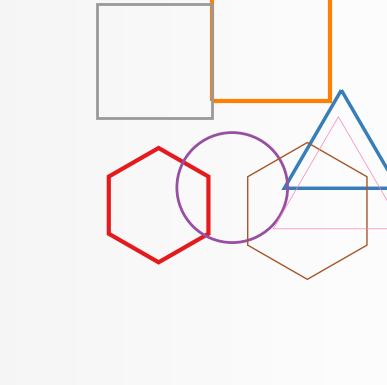[{"shape": "hexagon", "thickness": 3, "radius": 0.74, "center": [0.409, 0.467]}, {"shape": "triangle", "thickness": 2.5, "radius": 0.85, "center": [0.881, 0.596]}, {"shape": "circle", "thickness": 2, "radius": 0.71, "center": [0.599, 0.513]}, {"shape": "square", "thickness": 3, "radius": 0.76, "center": [0.699, 0.89]}, {"shape": "hexagon", "thickness": 1, "radius": 0.89, "center": [0.793, 0.452]}, {"shape": "triangle", "thickness": 0.5, "radius": 0.97, "center": [0.873, 0.503]}, {"shape": "square", "thickness": 2, "radius": 0.74, "center": [0.399, 0.841]}]